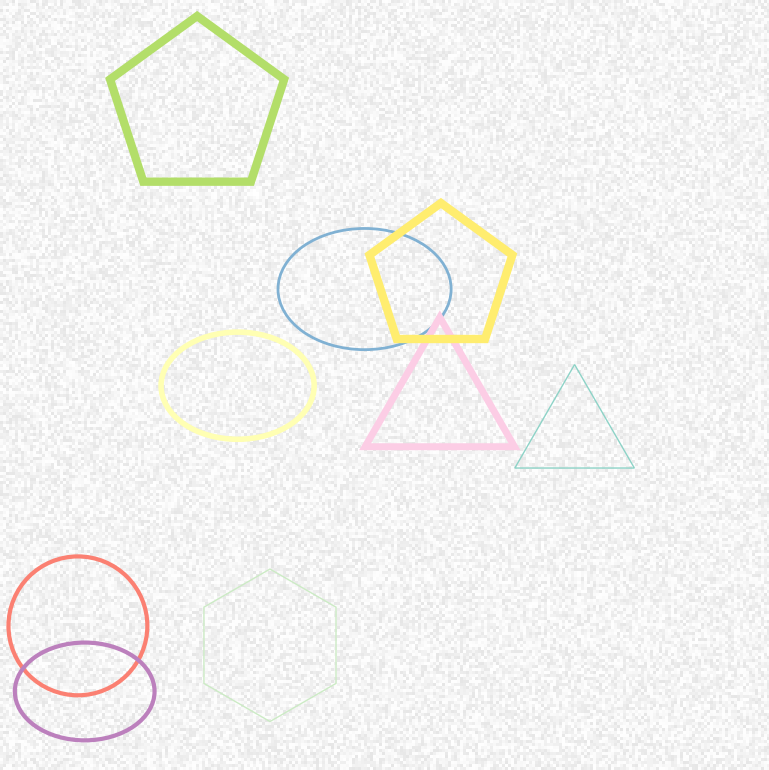[{"shape": "triangle", "thickness": 0.5, "radius": 0.45, "center": [0.746, 0.437]}, {"shape": "oval", "thickness": 2, "radius": 0.5, "center": [0.309, 0.499]}, {"shape": "circle", "thickness": 1.5, "radius": 0.45, "center": [0.101, 0.187]}, {"shape": "oval", "thickness": 1, "radius": 0.56, "center": [0.473, 0.625]}, {"shape": "pentagon", "thickness": 3, "radius": 0.59, "center": [0.256, 0.86]}, {"shape": "triangle", "thickness": 2.5, "radius": 0.56, "center": [0.571, 0.476]}, {"shape": "oval", "thickness": 1.5, "radius": 0.45, "center": [0.11, 0.102]}, {"shape": "hexagon", "thickness": 0.5, "radius": 0.5, "center": [0.351, 0.162]}, {"shape": "pentagon", "thickness": 3, "radius": 0.49, "center": [0.573, 0.639]}]